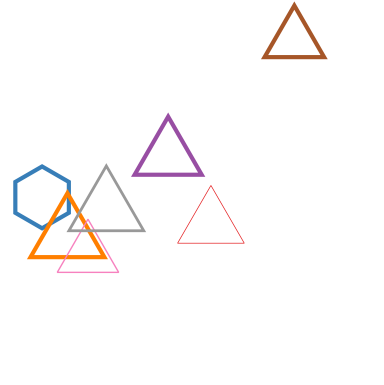[{"shape": "triangle", "thickness": 0.5, "radius": 0.5, "center": [0.548, 0.418]}, {"shape": "hexagon", "thickness": 3, "radius": 0.4, "center": [0.109, 0.487]}, {"shape": "triangle", "thickness": 3, "radius": 0.5, "center": [0.437, 0.596]}, {"shape": "triangle", "thickness": 3, "radius": 0.55, "center": [0.175, 0.387]}, {"shape": "triangle", "thickness": 3, "radius": 0.45, "center": [0.765, 0.896]}, {"shape": "triangle", "thickness": 1, "radius": 0.46, "center": [0.229, 0.339]}, {"shape": "triangle", "thickness": 2, "radius": 0.56, "center": [0.276, 0.457]}]